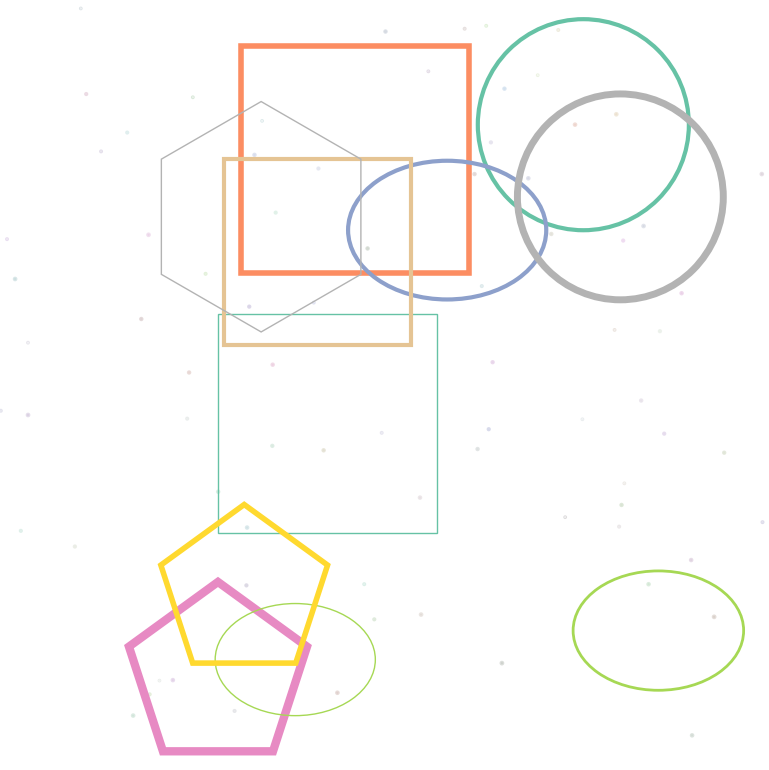[{"shape": "circle", "thickness": 1.5, "radius": 0.69, "center": [0.758, 0.838]}, {"shape": "square", "thickness": 0.5, "radius": 0.71, "center": [0.425, 0.45]}, {"shape": "square", "thickness": 2, "radius": 0.74, "center": [0.461, 0.792]}, {"shape": "oval", "thickness": 1.5, "radius": 0.64, "center": [0.581, 0.701]}, {"shape": "pentagon", "thickness": 3, "radius": 0.61, "center": [0.283, 0.123]}, {"shape": "oval", "thickness": 0.5, "radius": 0.52, "center": [0.383, 0.143]}, {"shape": "oval", "thickness": 1, "radius": 0.55, "center": [0.855, 0.181]}, {"shape": "pentagon", "thickness": 2, "radius": 0.57, "center": [0.317, 0.231]}, {"shape": "square", "thickness": 1.5, "radius": 0.6, "center": [0.412, 0.673]}, {"shape": "hexagon", "thickness": 0.5, "radius": 0.75, "center": [0.339, 0.719]}, {"shape": "circle", "thickness": 2.5, "radius": 0.67, "center": [0.806, 0.744]}]